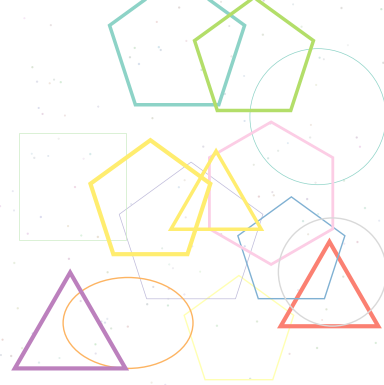[{"shape": "pentagon", "thickness": 2.5, "radius": 0.92, "center": [0.46, 0.877]}, {"shape": "circle", "thickness": 0.5, "radius": 0.88, "center": [0.826, 0.697]}, {"shape": "pentagon", "thickness": 1, "radius": 0.75, "center": [0.621, 0.135]}, {"shape": "pentagon", "thickness": 0.5, "radius": 0.98, "center": [0.496, 0.383]}, {"shape": "triangle", "thickness": 3, "radius": 0.73, "center": [0.856, 0.226]}, {"shape": "pentagon", "thickness": 1, "radius": 0.73, "center": [0.757, 0.342]}, {"shape": "oval", "thickness": 1, "radius": 0.84, "center": [0.333, 0.161]}, {"shape": "pentagon", "thickness": 2.5, "radius": 0.81, "center": [0.66, 0.844]}, {"shape": "hexagon", "thickness": 2, "radius": 0.93, "center": [0.704, 0.498]}, {"shape": "circle", "thickness": 1, "radius": 0.7, "center": [0.864, 0.293]}, {"shape": "triangle", "thickness": 3, "radius": 0.83, "center": [0.182, 0.126]}, {"shape": "square", "thickness": 0.5, "radius": 0.7, "center": [0.189, 0.515]}, {"shape": "pentagon", "thickness": 3, "radius": 0.82, "center": [0.391, 0.472]}, {"shape": "triangle", "thickness": 2.5, "radius": 0.68, "center": [0.561, 0.472]}]